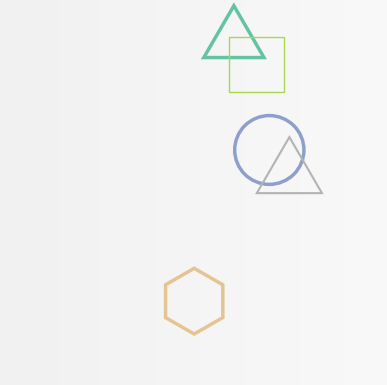[{"shape": "triangle", "thickness": 2.5, "radius": 0.45, "center": [0.604, 0.895]}, {"shape": "circle", "thickness": 2.5, "radius": 0.45, "center": [0.695, 0.61]}, {"shape": "square", "thickness": 1, "radius": 0.36, "center": [0.663, 0.832]}, {"shape": "hexagon", "thickness": 2.5, "radius": 0.43, "center": [0.501, 0.218]}, {"shape": "triangle", "thickness": 1.5, "radius": 0.49, "center": [0.747, 0.547]}]